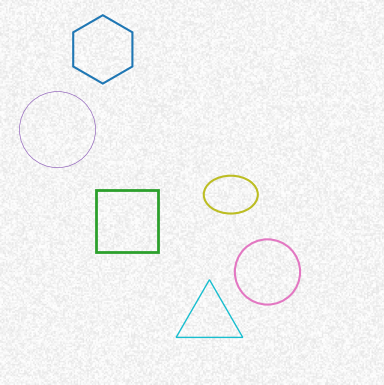[{"shape": "hexagon", "thickness": 1.5, "radius": 0.44, "center": [0.267, 0.872]}, {"shape": "square", "thickness": 2, "radius": 0.4, "center": [0.33, 0.425]}, {"shape": "circle", "thickness": 0.5, "radius": 0.49, "center": [0.149, 0.663]}, {"shape": "circle", "thickness": 1.5, "radius": 0.42, "center": [0.695, 0.294]}, {"shape": "oval", "thickness": 1.5, "radius": 0.35, "center": [0.599, 0.494]}, {"shape": "triangle", "thickness": 1, "radius": 0.5, "center": [0.544, 0.174]}]